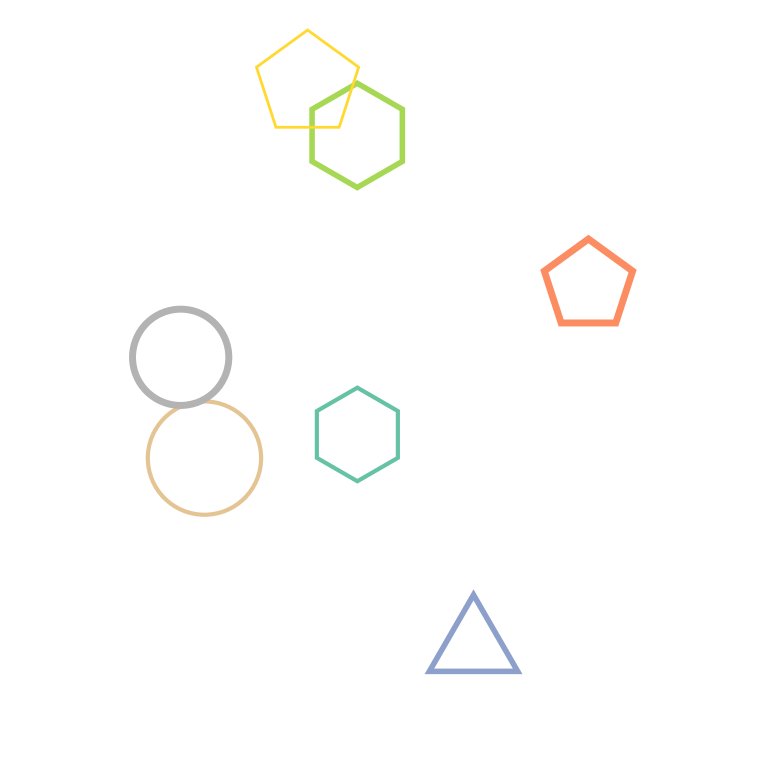[{"shape": "hexagon", "thickness": 1.5, "radius": 0.3, "center": [0.464, 0.436]}, {"shape": "pentagon", "thickness": 2.5, "radius": 0.3, "center": [0.764, 0.629]}, {"shape": "triangle", "thickness": 2, "radius": 0.33, "center": [0.615, 0.161]}, {"shape": "hexagon", "thickness": 2, "radius": 0.34, "center": [0.464, 0.824]}, {"shape": "pentagon", "thickness": 1, "radius": 0.35, "center": [0.399, 0.891]}, {"shape": "circle", "thickness": 1.5, "radius": 0.37, "center": [0.266, 0.405]}, {"shape": "circle", "thickness": 2.5, "radius": 0.31, "center": [0.235, 0.536]}]